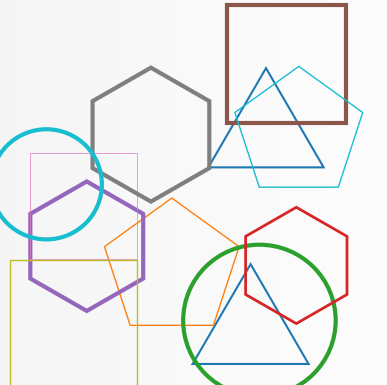[{"shape": "triangle", "thickness": 1.5, "radius": 0.86, "center": [0.647, 0.141]}, {"shape": "triangle", "thickness": 1.5, "radius": 0.86, "center": [0.686, 0.651]}, {"shape": "pentagon", "thickness": 1, "radius": 0.91, "center": [0.443, 0.303]}, {"shape": "circle", "thickness": 3, "radius": 0.98, "center": [0.669, 0.168]}, {"shape": "hexagon", "thickness": 2, "radius": 0.76, "center": [0.765, 0.311]}, {"shape": "hexagon", "thickness": 3, "radius": 0.84, "center": [0.224, 0.361]}, {"shape": "square", "thickness": 3, "radius": 0.77, "center": [0.739, 0.833]}, {"shape": "square", "thickness": 0.5, "radius": 0.69, "center": [0.216, 0.465]}, {"shape": "hexagon", "thickness": 3, "radius": 0.87, "center": [0.39, 0.65]}, {"shape": "square", "thickness": 1, "radius": 0.82, "center": [0.189, 0.161]}, {"shape": "pentagon", "thickness": 1, "radius": 0.87, "center": [0.771, 0.654]}, {"shape": "circle", "thickness": 3, "radius": 0.72, "center": [0.12, 0.521]}]